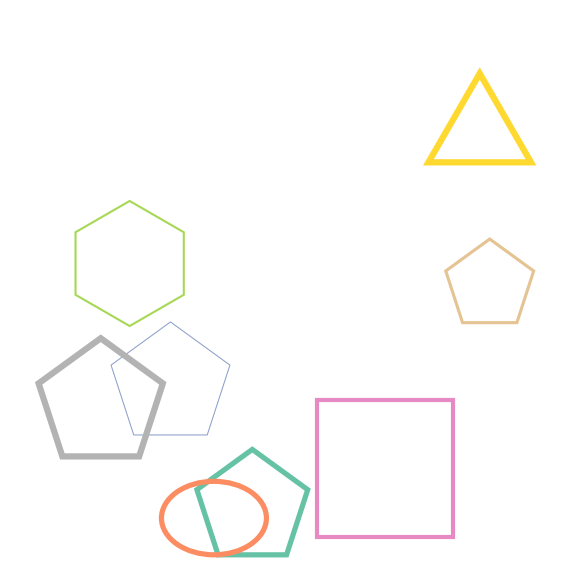[{"shape": "pentagon", "thickness": 2.5, "radius": 0.5, "center": [0.437, 0.12]}, {"shape": "oval", "thickness": 2.5, "radius": 0.45, "center": [0.37, 0.102]}, {"shape": "pentagon", "thickness": 0.5, "radius": 0.54, "center": [0.295, 0.333]}, {"shape": "square", "thickness": 2, "radius": 0.59, "center": [0.667, 0.188]}, {"shape": "hexagon", "thickness": 1, "radius": 0.54, "center": [0.225, 0.543]}, {"shape": "triangle", "thickness": 3, "radius": 0.51, "center": [0.831, 0.769]}, {"shape": "pentagon", "thickness": 1.5, "radius": 0.4, "center": [0.848, 0.505]}, {"shape": "pentagon", "thickness": 3, "radius": 0.57, "center": [0.174, 0.3]}]